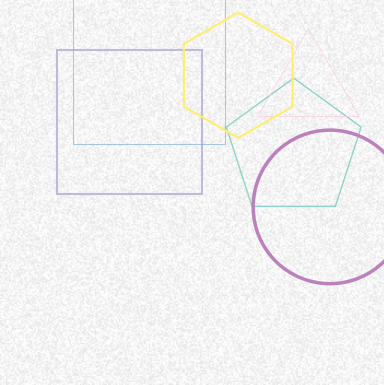[{"shape": "pentagon", "thickness": 1, "radius": 0.92, "center": [0.763, 0.613]}, {"shape": "square", "thickness": 1.5, "radius": 0.94, "center": [0.336, 0.683]}, {"shape": "square", "thickness": 0.5, "radius": 0.99, "center": [0.388, 0.822]}, {"shape": "triangle", "thickness": 0.5, "radius": 0.76, "center": [0.801, 0.773]}, {"shape": "circle", "thickness": 2.5, "radius": 1.0, "center": [0.857, 0.463]}, {"shape": "hexagon", "thickness": 1.5, "radius": 0.81, "center": [0.619, 0.805]}]